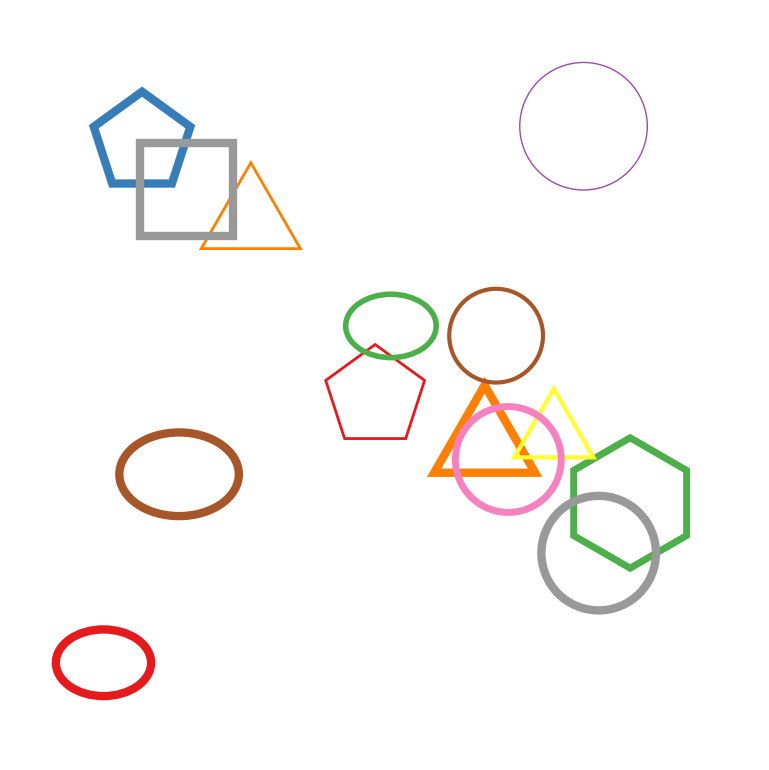[{"shape": "oval", "thickness": 3, "radius": 0.31, "center": [0.134, 0.139]}, {"shape": "pentagon", "thickness": 1, "radius": 0.34, "center": [0.487, 0.485]}, {"shape": "pentagon", "thickness": 3, "radius": 0.33, "center": [0.184, 0.815]}, {"shape": "oval", "thickness": 2, "radius": 0.29, "center": [0.508, 0.577]}, {"shape": "hexagon", "thickness": 2.5, "radius": 0.42, "center": [0.818, 0.347]}, {"shape": "circle", "thickness": 0.5, "radius": 0.41, "center": [0.758, 0.836]}, {"shape": "triangle", "thickness": 1, "radius": 0.37, "center": [0.326, 0.714]}, {"shape": "triangle", "thickness": 3, "radius": 0.38, "center": [0.629, 0.424]}, {"shape": "triangle", "thickness": 1.5, "radius": 0.3, "center": [0.719, 0.436]}, {"shape": "oval", "thickness": 3, "radius": 0.39, "center": [0.233, 0.384]}, {"shape": "circle", "thickness": 1.5, "radius": 0.3, "center": [0.644, 0.564]}, {"shape": "circle", "thickness": 2.5, "radius": 0.34, "center": [0.66, 0.403]}, {"shape": "circle", "thickness": 3, "radius": 0.37, "center": [0.777, 0.282]}, {"shape": "square", "thickness": 3, "radius": 0.3, "center": [0.243, 0.754]}]